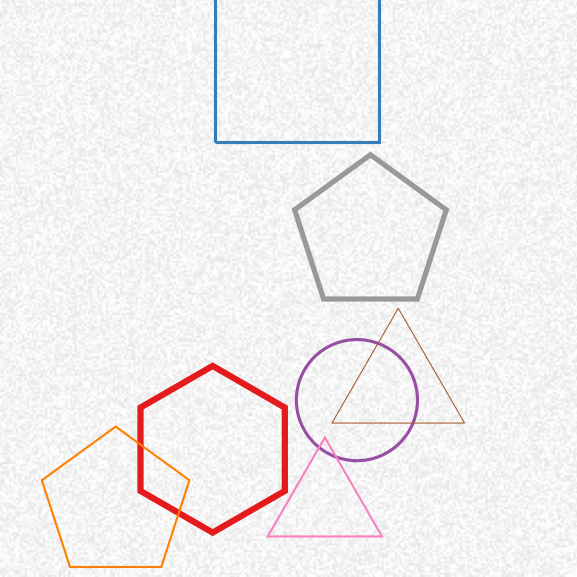[{"shape": "hexagon", "thickness": 3, "radius": 0.72, "center": [0.368, 0.221]}, {"shape": "square", "thickness": 1.5, "radius": 0.71, "center": [0.514, 0.896]}, {"shape": "circle", "thickness": 1.5, "radius": 0.52, "center": [0.618, 0.306]}, {"shape": "pentagon", "thickness": 1, "radius": 0.67, "center": [0.2, 0.126]}, {"shape": "triangle", "thickness": 0.5, "radius": 0.66, "center": [0.69, 0.333]}, {"shape": "triangle", "thickness": 1, "radius": 0.57, "center": [0.563, 0.127]}, {"shape": "pentagon", "thickness": 2.5, "radius": 0.69, "center": [0.641, 0.593]}]